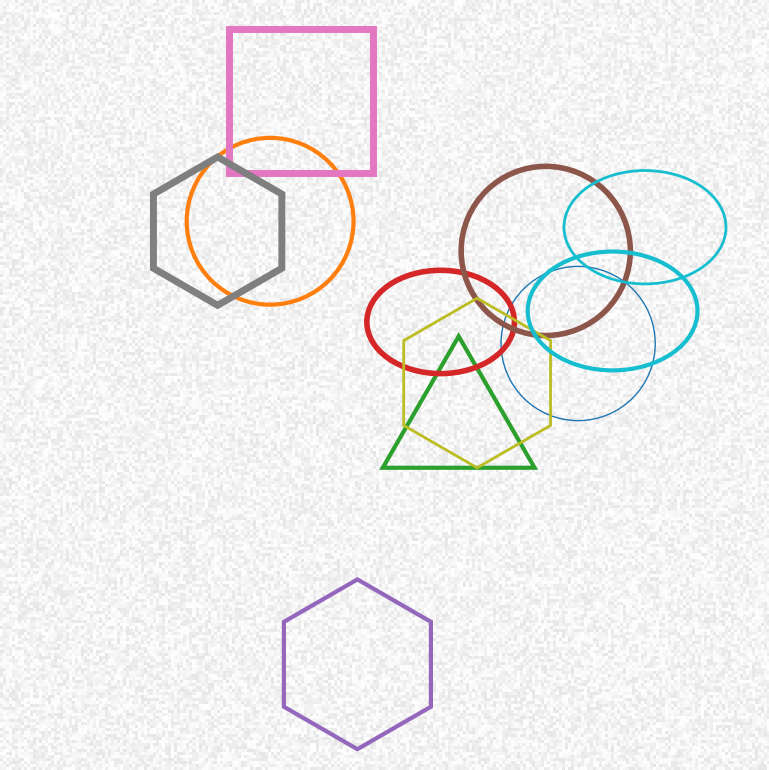[{"shape": "circle", "thickness": 0.5, "radius": 0.5, "center": [0.751, 0.554]}, {"shape": "circle", "thickness": 1.5, "radius": 0.54, "center": [0.351, 0.713]}, {"shape": "triangle", "thickness": 1.5, "radius": 0.57, "center": [0.596, 0.449]}, {"shape": "oval", "thickness": 2, "radius": 0.48, "center": [0.572, 0.582]}, {"shape": "hexagon", "thickness": 1.5, "radius": 0.55, "center": [0.464, 0.137]}, {"shape": "circle", "thickness": 2, "radius": 0.55, "center": [0.709, 0.674]}, {"shape": "square", "thickness": 2.5, "radius": 0.47, "center": [0.391, 0.869]}, {"shape": "hexagon", "thickness": 2.5, "radius": 0.48, "center": [0.283, 0.7]}, {"shape": "hexagon", "thickness": 1, "radius": 0.55, "center": [0.62, 0.503]}, {"shape": "oval", "thickness": 1, "radius": 0.53, "center": [0.838, 0.705]}, {"shape": "oval", "thickness": 1.5, "radius": 0.55, "center": [0.796, 0.596]}]